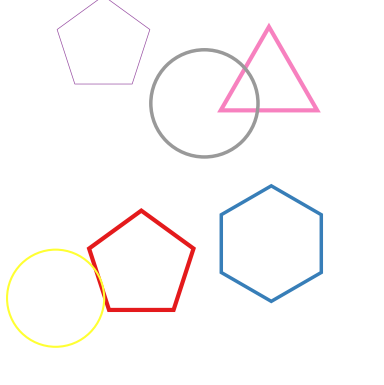[{"shape": "pentagon", "thickness": 3, "radius": 0.71, "center": [0.367, 0.31]}, {"shape": "hexagon", "thickness": 2.5, "radius": 0.75, "center": [0.705, 0.367]}, {"shape": "pentagon", "thickness": 0.5, "radius": 0.63, "center": [0.269, 0.884]}, {"shape": "circle", "thickness": 1.5, "radius": 0.63, "center": [0.144, 0.225]}, {"shape": "triangle", "thickness": 3, "radius": 0.72, "center": [0.699, 0.786]}, {"shape": "circle", "thickness": 2.5, "radius": 0.7, "center": [0.531, 0.732]}]